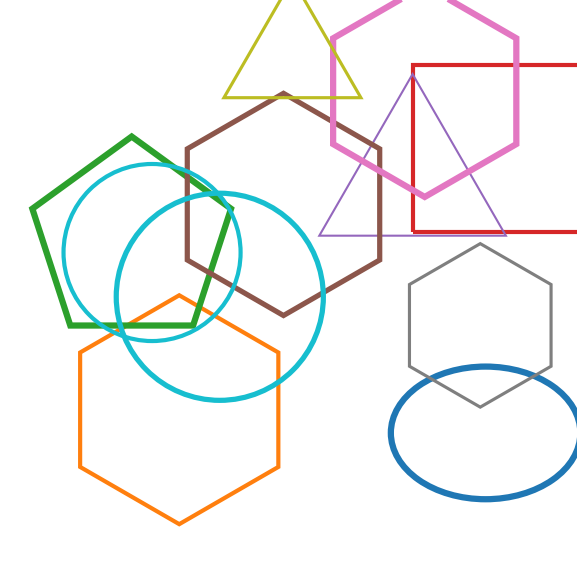[{"shape": "oval", "thickness": 3, "radius": 0.82, "center": [0.841, 0.25]}, {"shape": "hexagon", "thickness": 2, "radius": 0.99, "center": [0.31, 0.29]}, {"shape": "pentagon", "thickness": 3, "radius": 0.9, "center": [0.228, 0.582]}, {"shape": "square", "thickness": 2, "radius": 0.72, "center": [0.86, 0.741]}, {"shape": "triangle", "thickness": 1, "radius": 0.93, "center": [0.714, 0.684]}, {"shape": "hexagon", "thickness": 2.5, "radius": 0.96, "center": [0.491, 0.645]}, {"shape": "hexagon", "thickness": 3, "radius": 0.92, "center": [0.735, 0.841]}, {"shape": "hexagon", "thickness": 1.5, "radius": 0.71, "center": [0.832, 0.436]}, {"shape": "triangle", "thickness": 1.5, "radius": 0.68, "center": [0.506, 0.898]}, {"shape": "circle", "thickness": 2.5, "radius": 0.9, "center": [0.381, 0.485]}, {"shape": "circle", "thickness": 2, "radius": 0.77, "center": [0.263, 0.562]}]